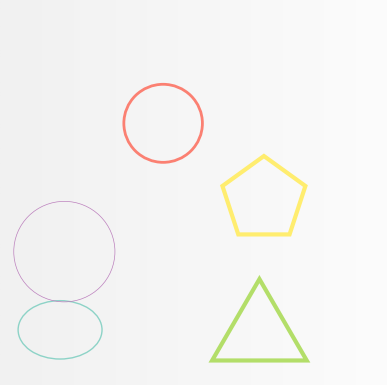[{"shape": "oval", "thickness": 1, "radius": 0.54, "center": [0.155, 0.143]}, {"shape": "circle", "thickness": 2, "radius": 0.51, "center": [0.421, 0.68]}, {"shape": "triangle", "thickness": 3, "radius": 0.7, "center": [0.67, 0.134]}, {"shape": "circle", "thickness": 0.5, "radius": 0.65, "center": [0.166, 0.346]}, {"shape": "pentagon", "thickness": 3, "radius": 0.56, "center": [0.681, 0.482]}]